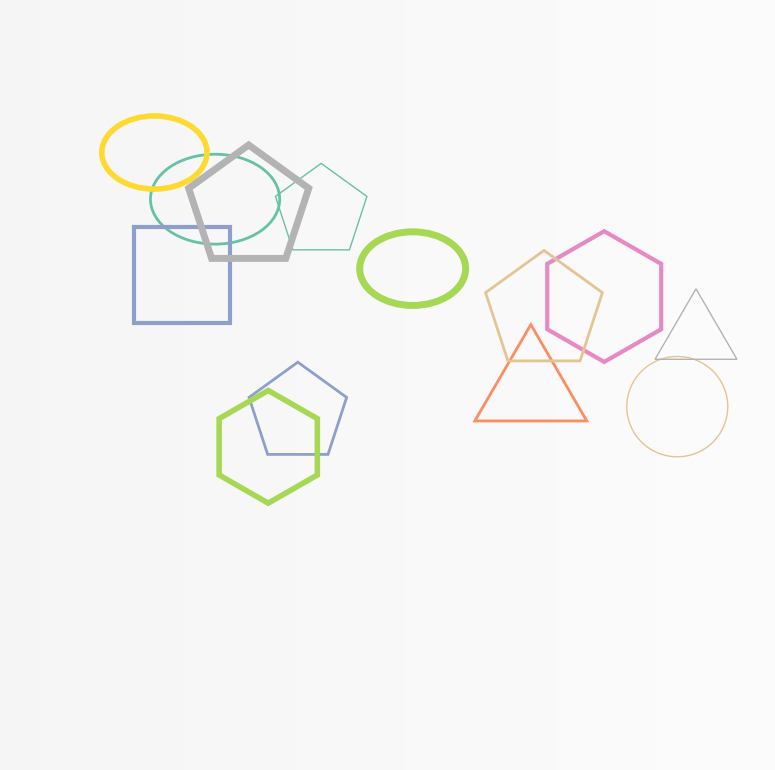[{"shape": "pentagon", "thickness": 0.5, "radius": 0.31, "center": [0.414, 0.726]}, {"shape": "oval", "thickness": 1, "radius": 0.42, "center": [0.278, 0.741]}, {"shape": "triangle", "thickness": 1, "radius": 0.42, "center": [0.685, 0.495]}, {"shape": "square", "thickness": 1.5, "radius": 0.31, "center": [0.235, 0.643]}, {"shape": "pentagon", "thickness": 1, "radius": 0.33, "center": [0.384, 0.463]}, {"shape": "hexagon", "thickness": 1.5, "radius": 0.42, "center": [0.78, 0.615]}, {"shape": "hexagon", "thickness": 2, "radius": 0.37, "center": [0.346, 0.42]}, {"shape": "oval", "thickness": 2.5, "radius": 0.34, "center": [0.532, 0.651]}, {"shape": "oval", "thickness": 2, "radius": 0.34, "center": [0.199, 0.802]}, {"shape": "pentagon", "thickness": 1, "radius": 0.4, "center": [0.702, 0.595]}, {"shape": "circle", "thickness": 0.5, "radius": 0.33, "center": [0.874, 0.472]}, {"shape": "pentagon", "thickness": 2.5, "radius": 0.41, "center": [0.321, 0.73]}, {"shape": "triangle", "thickness": 0.5, "radius": 0.31, "center": [0.898, 0.564]}]